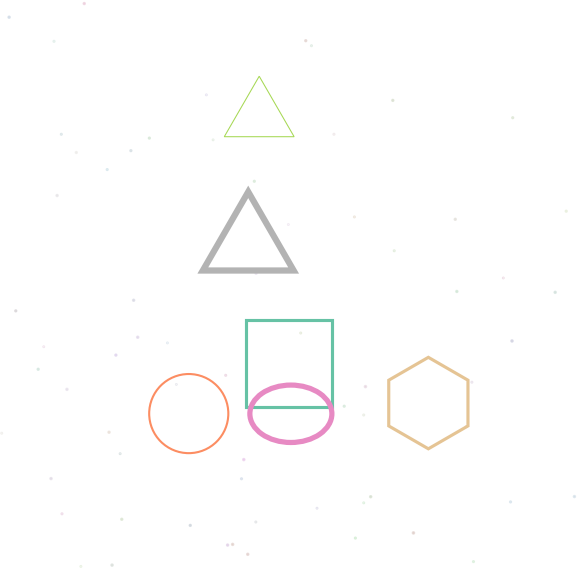[{"shape": "square", "thickness": 1.5, "radius": 0.37, "center": [0.501, 0.37]}, {"shape": "circle", "thickness": 1, "radius": 0.34, "center": [0.327, 0.283]}, {"shape": "oval", "thickness": 2.5, "radius": 0.36, "center": [0.504, 0.283]}, {"shape": "triangle", "thickness": 0.5, "radius": 0.35, "center": [0.449, 0.797]}, {"shape": "hexagon", "thickness": 1.5, "radius": 0.4, "center": [0.742, 0.301]}, {"shape": "triangle", "thickness": 3, "radius": 0.45, "center": [0.43, 0.576]}]